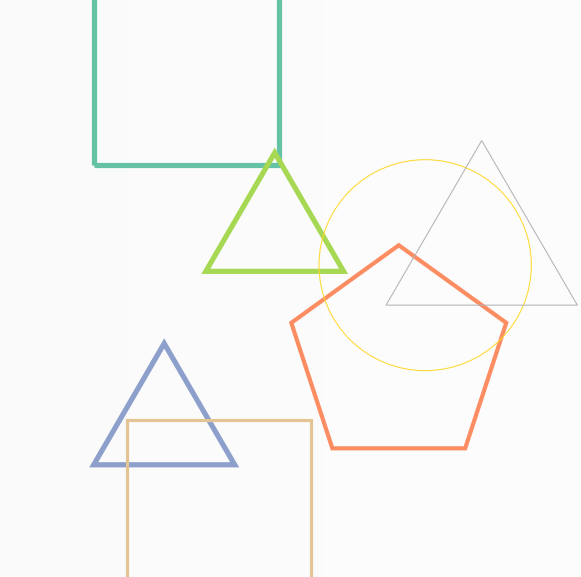[{"shape": "square", "thickness": 2.5, "radius": 0.8, "center": [0.32, 0.873]}, {"shape": "pentagon", "thickness": 2, "radius": 0.97, "center": [0.686, 0.38]}, {"shape": "triangle", "thickness": 2.5, "radius": 0.7, "center": [0.282, 0.264]}, {"shape": "triangle", "thickness": 2.5, "radius": 0.68, "center": [0.473, 0.598]}, {"shape": "circle", "thickness": 0.5, "radius": 0.91, "center": [0.731, 0.54]}, {"shape": "square", "thickness": 1.5, "radius": 0.79, "center": [0.377, 0.115]}, {"shape": "triangle", "thickness": 0.5, "radius": 0.95, "center": [0.829, 0.566]}]